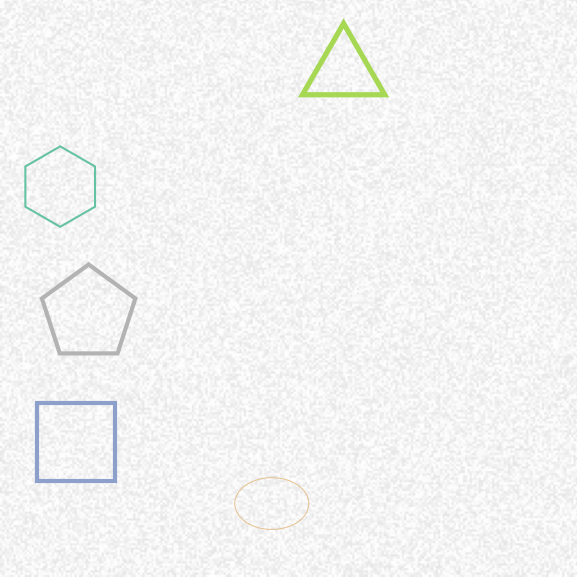[{"shape": "hexagon", "thickness": 1, "radius": 0.35, "center": [0.104, 0.676]}, {"shape": "square", "thickness": 2, "radius": 0.34, "center": [0.131, 0.234]}, {"shape": "triangle", "thickness": 2.5, "radius": 0.41, "center": [0.595, 0.876]}, {"shape": "oval", "thickness": 0.5, "radius": 0.32, "center": [0.471, 0.127]}, {"shape": "pentagon", "thickness": 2, "radius": 0.43, "center": [0.154, 0.456]}]